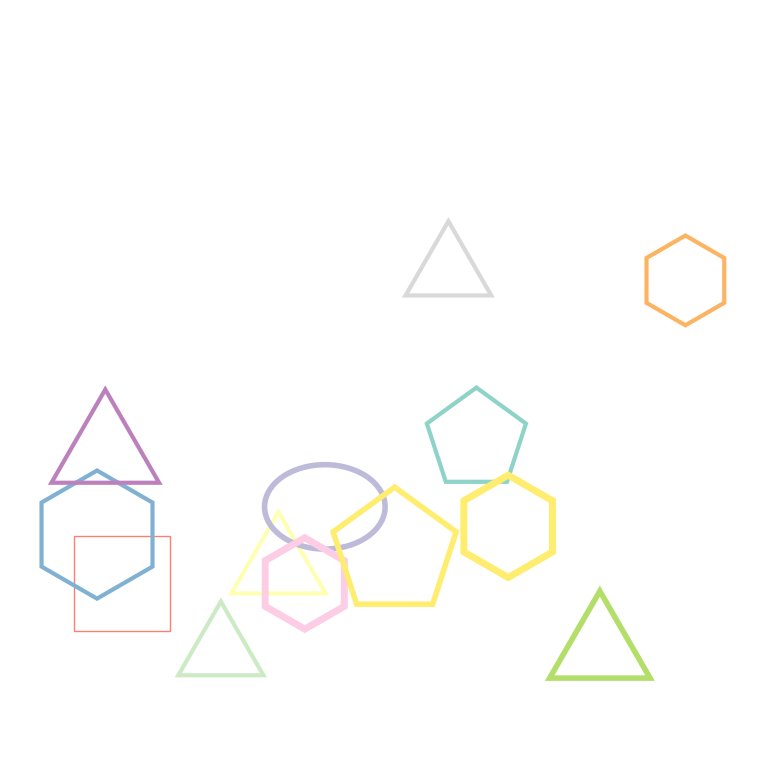[{"shape": "pentagon", "thickness": 1.5, "radius": 0.34, "center": [0.619, 0.429]}, {"shape": "triangle", "thickness": 1.5, "radius": 0.35, "center": [0.362, 0.265]}, {"shape": "oval", "thickness": 2, "radius": 0.39, "center": [0.422, 0.342]}, {"shape": "square", "thickness": 0.5, "radius": 0.31, "center": [0.158, 0.242]}, {"shape": "hexagon", "thickness": 1.5, "radius": 0.42, "center": [0.126, 0.306]}, {"shape": "hexagon", "thickness": 1.5, "radius": 0.29, "center": [0.89, 0.636]}, {"shape": "triangle", "thickness": 2, "radius": 0.38, "center": [0.779, 0.157]}, {"shape": "hexagon", "thickness": 2.5, "radius": 0.3, "center": [0.396, 0.242]}, {"shape": "triangle", "thickness": 1.5, "radius": 0.32, "center": [0.582, 0.648]}, {"shape": "triangle", "thickness": 1.5, "radius": 0.4, "center": [0.137, 0.413]}, {"shape": "triangle", "thickness": 1.5, "radius": 0.32, "center": [0.287, 0.155]}, {"shape": "hexagon", "thickness": 2.5, "radius": 0.33, "center": [0.66, 0.316]}, {"shape": "pentagon", "thickness": 2, "radius": 0.42, "center": [0.513, 0.283]}]